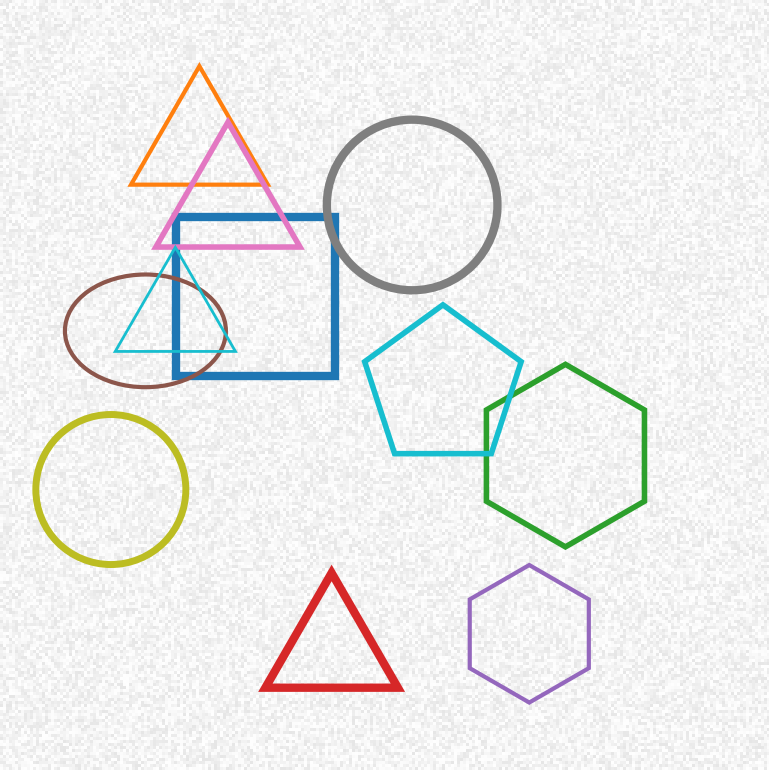[{"shape": "square", "thickness": 3, "radius": 0.51, "center": [0.332, 0.615]}, {"shape": "triangle", "thickness": 1.5, "radius": 0.51, "center": [0.259, 0.811]}, {"shape": "hexagon", "thickness": 2, "radius": 0.59, "center": [0.734, 0.408]}, {"shape": "triangle", "thickness": 3, "radius": 0.5, "center": [0.431, 0.157]}, {"shape": "hexagon", "thickness": 1.5, "radius": 0.45, "center": [0.687, 0.177]}, {"shape": "oval", "thickness": 1.5, "radius": 0.52, "center": [0.189, 0.57]}, {"shape": "triangle", "thickness": 2, "radius": 0.54, "center": [0.296, 0.733]}, {"shape": "circle", "thickness": 3, "radius": 0.55, "center": [0.535, 0.734]}, {"shape": "circle", "thickness": 2.5, "radius": 0.49, "center": [0.144, 0.364]}, {"shape": "triangle", "thickness": 1, "radius": 0.45, "center": [0.228, 0.589]}, {"shape": "pentagon", "thickness": 2, "radius": 0.53, "center": [0.575, 0.497]}]